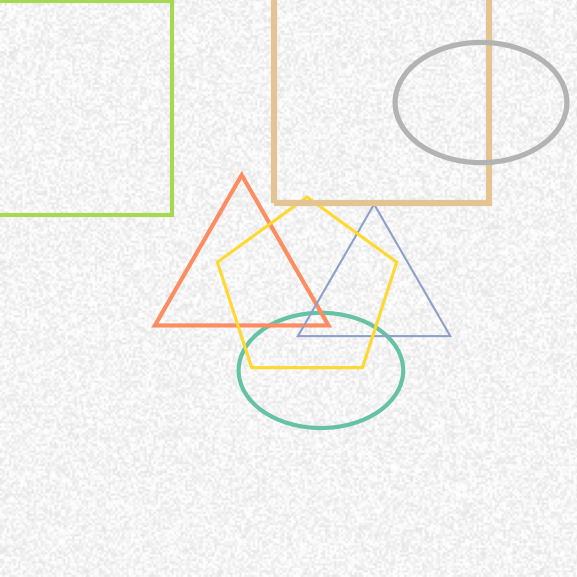[{"shape": "oval", "thickness": 2, "radius": 0.71, "center": [0.556, 0.358]}, {"shape": "triangle", "thickness": 2, "radius": 0.87, "center": [0.419, 0.522]}, {"shape": "triangle", "thickness": 1, "radius": 0.76, "center": [0.648, 0.493]}, {"shape": "square", "thickness": 2, "radius": 0.93, "center": [0.112, 0.812]}, {"shape": "pentagon", "thickness": 1.5, "radius": 0.82, "center": [0.532, 0.495]}, {"shape": "square", "thickness": 3, "radius": 0.93, "center": [0.661, 0.833]}, {"shape": "oval", "thickness": 2.5, "radius": 0.74, "center": [0.833, 0.822]}]